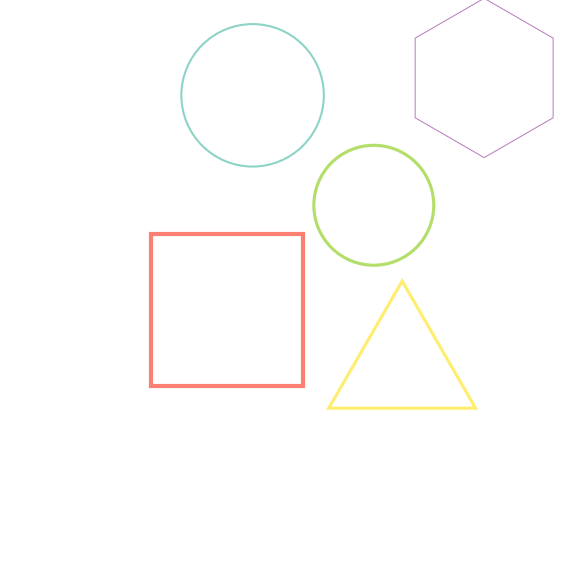[{"shape": "circle", "thickness": 1, "radius": 0.62, "center": [0.437, 0.834]}, {"shape": "square", "thickness": 2, "radius": 0.66, "center": [0.393, 0.462]}, {"shape": "circle", "thickness": 1.5, "radius": 0.52, "center": [0.647, 0.644]}, {"shape": "hexagon", "thickness": 0.5, "radius": 0.69, "center": [0.838, 0.864]}, {"shape": "triangle", "thickness": 1.5, "radius": 0.73, "center": [0.696, 0.366]}]